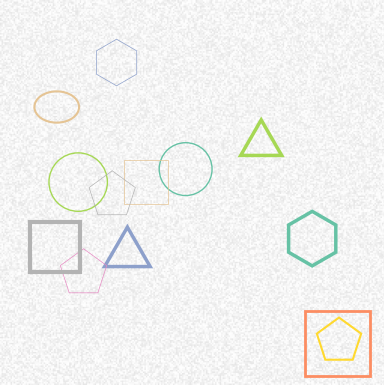[{"shape": "circle", "thickness": 1, "radius": 0.34, "center": [0.482, 0.561]}, {"shape": "hexagon", "thickness": 2.5, "radius": 0.35, "center": [0.811, 0.38]}, {"shape": "square", "thickness": 2, "radius": 0.42, "center": [0.876, 0.108]}, {"shape": "triangle", "thickness": 2.5, "radius": 0.34, "center": [0.331, 0.342]}, {"shape": "hexagon", "thickness": 0.5, "radius": 0.3, "center": [0.303, 0.838]}, {"shape": "pentagon", "thickness": 0.5, "radius": 0.32, "center": [0.217, 0.291]}, {"shape": "triangle", "thickness": 2.5, "radius": 0.31, "center": [0.678, 0.627]}, {"shape": "circle", "thickness": 1, "radius": 0.38, "center": [0.203, 0.527]}, {"shape": "pentagon", "thickness": 1.5, "radius": 0.3, "center": [0.881, 0.115]}, {"shape": "oval", "thickness": 1.5, "radius": 0.29, "center": [0.147, 0.722]}, {"shape": "square", "thickness": 0.5, "radius": 0.29, "center": [0.38, 0.528]}, {"shape": "pentagon", "thickness": 0.5, "radius": 0.32, "center": [0.291, 0.493]}, {"shape": "square", "thickness": 3, "radius": 0.33, "center": [0.142, 0.357]}]